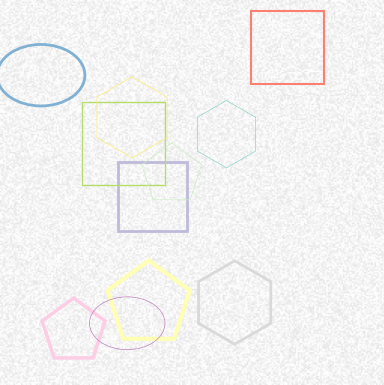[{"shape": "hexagon", "thickness": 0.5, "radius": 0.44, "center": [0.588, 0.651]}, {"shape": "pentagon", "thickness": 3, "radius": 0.56, "center": [0.386, 0.211]}, {"shape": "square", "thickness": 2, "radius": 0.45, "center": [0.396, 0.489]}, {"shape": "square", "thickness": 1.5, "radius": 0.47, "center": [0.746, 0.876]}, {"shape": "oval", "thickness": 2, "radius": 0.57, "center": [0.106, 0.805]}, {"shape": "square", "thickness": 1, "radius": 0.54, "center": [0.32, 0.627]}, {"shape": "pentagon", "thickness": 2.5, "radius": 0.43, "center": [0.191, 0.14]}, {"shape": "hexagon", "thickness": 2, "radius": 0.54, "center": [0.61, 0.214]}, {"shape": "oval", "thickness": 0.5, "radius": 0.49, "center": [0.33, 0.16]}, {"shape": "pentagon", "thickness": 0.5, "radius": 0.41, "center": [0.446, 0.547]}, {"shape": "hexagon", "thickness": 0.5, "radius": 0.53, "center": [0.343, 0.695]}]